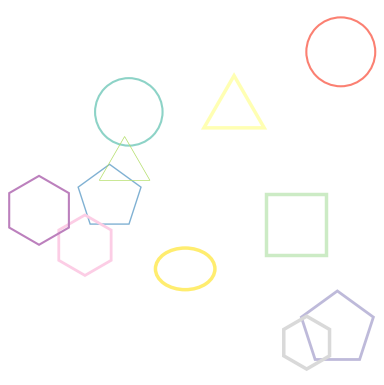[{"shape": "circle", "thickness": 1.5, "radius": 0.44, "center": [0.335, 0.709]}, {"shape": "triangle", "thickness": 2.5, "radius": 0.45, "center": [0.608, 0.713]}, {"shape": "pentagon", "thickness": 2, "radius": 0.49, "center": [0.876, 0.146]}, {"shape": "circle", "thickness": 1.5, "radius": 0.45, "center": [0.885, 0.865]}, {"shape": "pentagon", "thickness": 1, "radius": 0.43, "center": [0.285, 0.487]}, {"shape": "triangle", "thickness": 0.5, "radius": 0.38, "center": [0.324, 0.57]}, {"shape": "hexagon", "thickness": 2, "radius": 0.39, "center": [0.221, 0.363]}, {"shape": "hexagon", "thickness": 2.5, "radius": 0.34, "center": [0.797, 0.11]}, {"shape": "hexagon", "thickness": 1.5, "radius": 0.45, "center": [0.101, 0.454]}, {"shape": "square", "thickness": 2.5, "radius": 0.39, "center": [0.77, 0.417]}, {"shape": "oval", "thickness": 2.5, "radius": 0.39, "center": [0.481, 0.302]}]